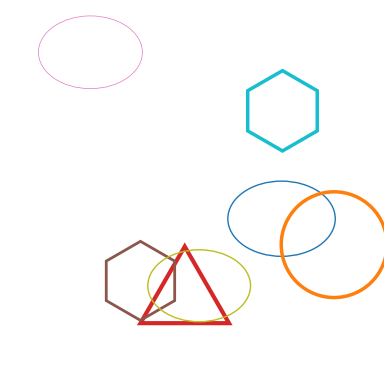[{"shape": "oval", "thickness": 1, "radius": 0.7, "center": [0.731, 0.432]}, {"shape": "circle", "thickness": 2.5, "radius": 0.69, "center": [0.868, 0.365]}, {"shape": "triangle", "thickness": 3, "radius": 0.66, "center": [0.48, 0.227]}, {"shape": "hexagon", "thickness": 2, "radius": 0.51, "center": [0.365, 0.271]}, {"shape": "oval", "thickness": 0.5, "radius": 0.67, "center": [0.235, 0.864]}, {"shape": "oval", "thickness": 1, "radius": 0.67, "center": [0.517, 0.258]}, {"shape": "hexagon", "thickness": 2.5, "radius": 0.52, "center": [0.734, 0.712]}]